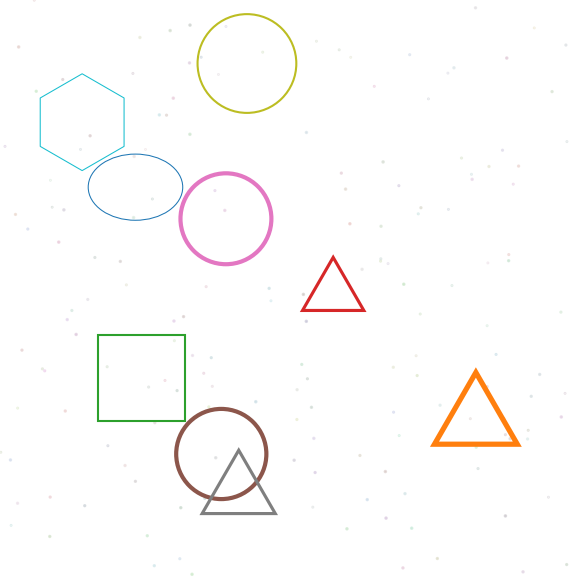[{"shape": "oval", "thickness": 0.5, "radius": 0.41, "center": [0.235, 0.675]}, {"shape": "triangle", "thickness": 2.5, "radius": 0.41, "center": [0.824, 0.271]}, {"shape": "square", "thickness": 1, "radius": 0.37, "center": [0.245, 0.344]}, {"shape": "triangle", "thickness": 1.5, "radius": 0.31, "center": [0.577, 0.492]}, {"shape": "circle", "thickness": 2, "radius": 0.39, "center": [0.383, 0.213]}, {"shape": "circle", "thickness": 2, "radius": 0.39, "center": [0.391, 0.62]}, {"shape": "triangle", "thickness": 1.5, "radius": 0.37, "center": [0.413, 0.146]}, {"shape": "circle", "thickness": 1, "radius": 0.43, "center": [0.428, 0.889]}, {"shape": "hexagon", "thickness": 0.5, "radius": 0.42, "center": [0.142, 0.788]}]